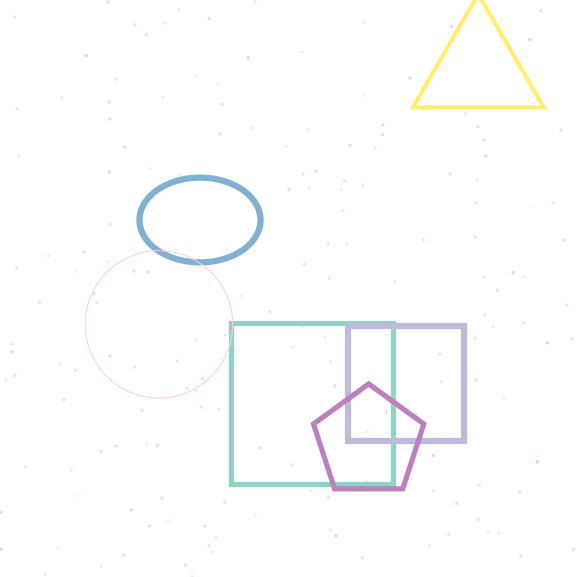[{"shape": "square", "thickness": 2.5, "radius": 0.7, "center": [0.54, 0.301]}, {"shape": "square", "thickness": 3, "radius": 0.5, "center": [0.703, 0.335]}, {"shape": "oval", "thickness": 3, "radius": 0.52, "center": [0.346, 0.618]}, {"shape": "circle", "thickness": 0.5, "radius": 0.64, "center": [0.275, 0.437]}, {"shape": "pentagon", "thickness": 2.5, "radius": 0.5, "center": [0.638, 0.234]}, {"shape": "triangle", "thickness": 2, "radius": 0.65, "center": [0.828, 0.879]}]